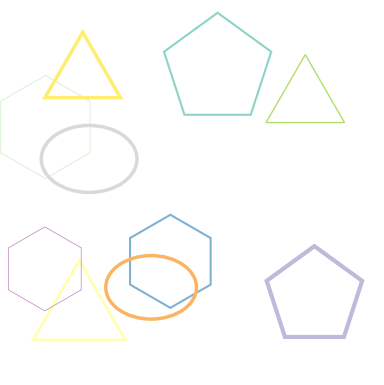[{"shape": "pentagon", "thickness": 1.5, "radius": 0.73, "center": [0.565, 0.82]}, {"shape": "triangle", "thickness": 2, "radius": 0.69, "center": [0.206, 0.186]}, {"shape": "pentagon", "thickness": 3, "radius": 0.65, "center": [0.817, 0.23]}, {"shape": "hexagon", "thickness": 1.5, "radius": 0.6, "center": [0.442, 0.321]}, {"shape": "oval", "thickness": 2.5, "radius": 0.59, "center": [0.393, 0.254]}, {"shape": "triangle", "thickness": 1, "radius": 0.59, "center": [0.793, 0.74]}, {"shape": "oval", "thickness": 2.5, "radius": 0.62, "center": [0.231, 0.587]}, {"shape": "hexagon", "thickness": 0.5, "radius": 0.55, "center": [0.116, 0.302]}, {"shape": "hexagon", "thickness": 0.5, "radius": 0.67, "center": [0.118, 0.67]}, {"shape": "triangle", "thickness": 2.5, "radius": 0.57, "center": [0.215, 0.803]}]